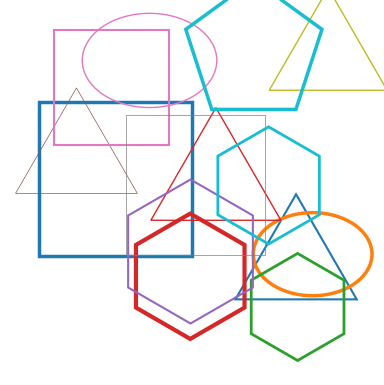[{"shape": "triangle", "thickness": 1.5, "radius": 0.91, "center": [0.769, 0.313]}, {"shape": "square", "thickness": 2.5, "radius": 1.0, "center": [0.3, 0.535]}, {"shape": "oval", "thickness": 2.5, "radius": 0.77, "center": [0.812, 0.34]}, {"shape": "hexagon", "thickness": 2, "radius": 0.7, "center": [0.773, 0.203]}, {"shape": "triangle", "thickness": 1, "radius": 0.97, "center": [0.561, 0.525]}, {"shape": "hexagon", "thickness": 3, "radius": 0.81, "center": [0.494, 0.282]}, {"shape": "hexagon", "thickness": 1.5, "radius": 0.94, "center": [0.495, 0.347]}, {"shape": "triangle", "thickness": 0.5, "radius": 0.91, "center": [0.199, 0.589]}, {"shape": "oval", "thickness": 1, "radius": 0.87, "center": [0.388, 0.843]}, {"shape": "square", "thickness": 1.5, "radius": 0.75, "center": [0.29, 0.773]}, {"shape": "square", "thickness": 0.5, "radius": 0.9, "center": [0.507, 0.52]}, {"shape": "triangle", "thickness": 1, "radius": 0.88, "center": [0.852, 0.854]}, {"shape": "hexagon", "thickness": 2, "radius": 0.76, "center": [0.698, 0.518]}, {"shape": "pentagon", "thickness": 2.5, "radius": 0.93, "center": [0.659, 0.866]}]